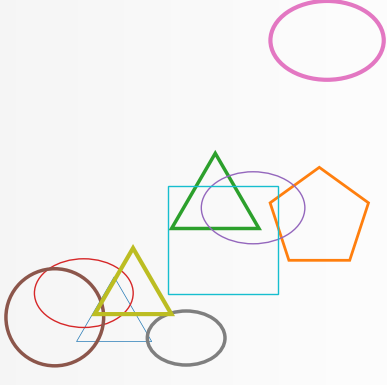[{"shape": "triangle", "thickness": 0.5, "radius": 0.56, "center": [0.295, 0.169]}, {"shape": "pentagon", "thickness": 2, "radius": 0.67, "center": [0.824, 0.432]}, {"shape": "triangle", "thickness": 2.5, "radius": 0.65, "center": [0.556, 0.472]}, {"shape": "oval", "thickness": 1, "radius": 0.64, "center": [0.216, 0.239]}, {"shape": "oval", "thickness": 1, "radius": 0.67, "center": [0.653, 0.46]}, {"shape": "circle", "thickness": 2.5, "radius": 0.63, "center": [0.141, 0.176]}, {"shape": "oval", "thickness": 3, "radius": 0.73, "center": [0.844, 0.895]}, {"shape": "oval", "thickness": 2.5, "radius": 0.5, "center": [0.48, 0.122]}, {"shape": "triangle", "thickness": 3, "radius": 0.57, "center": [0.343, 0.241]}, {"shape": "square", "thickness": 1, "radius": 0.7, "center": [0.575, 0.376]}]